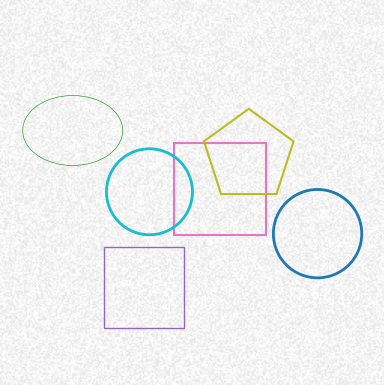[{"shape": "circle", "thickness": 2, "radius": 0.57, "center": [0.825, 0.393]}, {"shape": "oval", "thickness": 0.5, "radius": 0.65, "center": [0.189, 0.661]}, {"shape": "square", "thickness": 1, "radius": 0.52, "center": [0.374, 0.254]}, {"shape": "square", "thickness": 1.5, "radius": 0.6, "center": [0.571, 0.51]}, {"shape": "pentagon", "thickness": 1.5, "radius": 0.61, "center": [0.646, 0.595]}, {"shape": "circle", "thickness": 2, "radius": 0.56, "center": [0.388, 0.502]}]